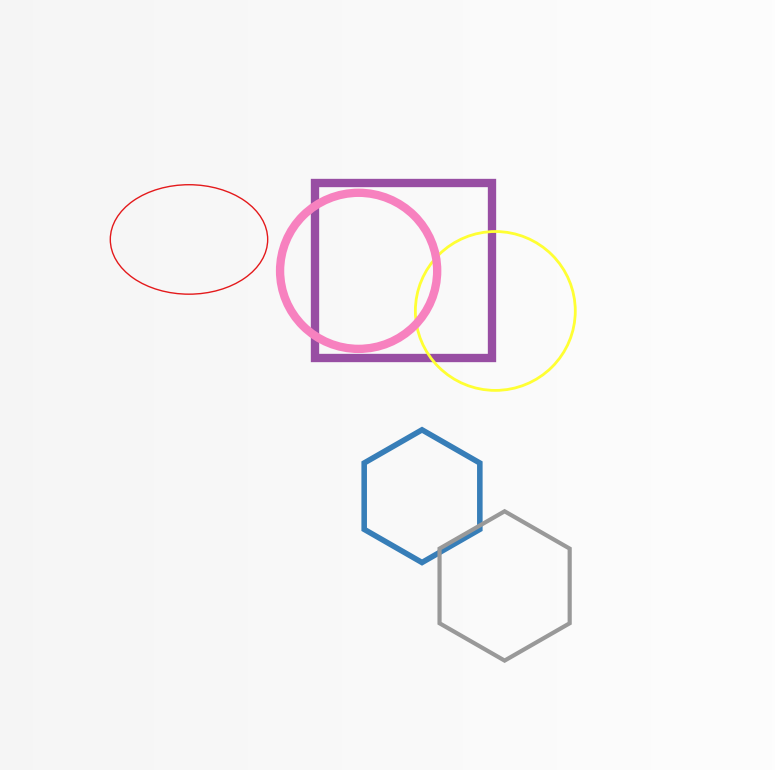[{"shape": "oval", "thickness": 0.5, "radius": 0.51, "center": [0.244, 0.689]}, {"shape": "hexagon", "thickness": 2, "radius": 0.43, "center": [0.545, 0.356]}, {"shape": "square", "thickness": 3, "radius": 0.57, "center": [0.521, 0.648]}, {"shape": "circle", "thickness": 1, "radius": 0.52, "center": [0.639, 0.596]}, {"shape": "circle", "thickness": 3, "radius": 0.51, "center": [0.463, 0.648]}, {"shape": "hexagon", "thickness": 1.5, "radius": 0.48, "center": [0.651, 0.239]}]